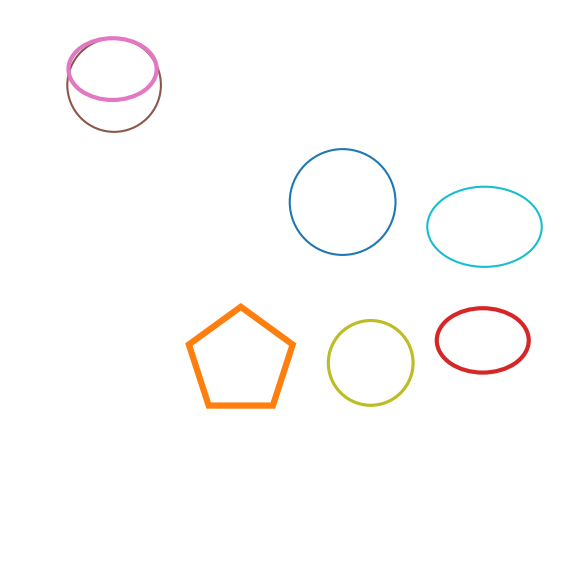[{"shape": "circle", "thickness": 1, "radius": 0.46, "center": [0.593, 0.649]}, {"shape": "pentagon", "thickness": 3, "radius": 0.47, "center": [0.417, 0.373]}, {"shape": "oval", "thickness": 2, "radius": 0.4, "center": [0.836, 0.41]}, {"shape": "circle", "thickness": 1, "radius": 0.41, "center": [0.198, 0.852]}, {"shape": "oval", "thickness": 2, "radius": 0.38, "center": [0.195, 0.879]}, {"shape": "circle", "thickness": 1.5, "radius": 0.37, "center": [0.642, 0.371]}, {"shape": "oval", "thickness": 1, "radius": 0.5, "center": [0.839, 0.606]}]